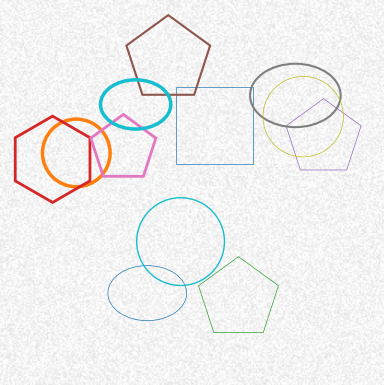[{"shape": "square", "thickness": 0.5, "radius": 0.5, "center": [0.558, 0.674]}, {"shape": "oval", "thickness": 0.5, "radius": 0.51, "center": [0.383, 0.239]}, {"shape": "circle", "thickness": 2.5, "radius": 0.44, "center": [0.198, 0.603]}, {"shape": "pentagon", "thickness": 0.5, "radius": 0.55, "center": [0.62, 0.224]}, {"shape": "hexagon", "thickness": 2, "radius": 0.56, "center": [0.137, 0.586]}, {"shape": "pentagon", "thickness": 0.5, "radius": 0.51, "center": [0.84, 0.641]}, {"shape": "pentagon", "thickness": 1.5, "radius": 0.57, "center": [0.437, 0.846]}, {"shape": "pentagon", "thickness": 2, "radius": 0.44, "center": [0.32, 0.614]}, {"shape": "oval", "thickness": 1.5, "radius": 0.59, "center": [0.767, 0.752]}, {"shape": "circle", "thickness": 0.5, "radius": 0.52, "center": [0.787, 0.697]}, {"shape": "oval", "thickness": 2.5, "radius": 0.46, "center": [0.352, 0.729]}, {"shape": "circle", "thickness": 1, "radius": 0.57, "center": [0.469, 0.372]}]